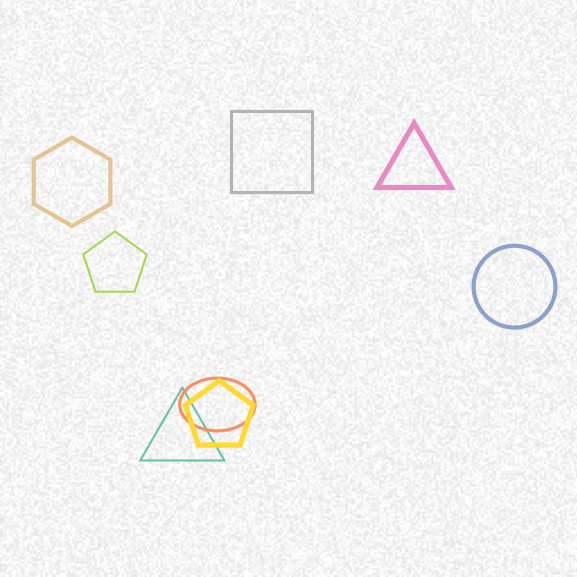[{"shape": "triangle", "thickness": 1, "radius": 0.42, "center": [0.316, 0.244]}, {"shape": "oval", "thickness": 1.5, "radius": 0.33, "center": [0.376, 0.299]}, {"shape": "circle", "thickness": 2, "radius": 0.35, "center": [0.891, 0.503]}, {"shape": "triangle", "thickness": 2.5, "radius": 0.37, "center": [0.717, 0.712]}, {"shape": "pentagon", "thickness": 1, "radius": 0.29, "center": [0.199, 0.541]}, {"shape": "pentagon", "thickness": 2.5, "radius": 0.31, "center": [0.38, 0.278]}, {"shape": "hexagon", "thickness": 2, "radius": 0.38, "center": [0.125, 0.684]}, {"shape": "square", "thickness": 1.5, "radius": 0.35, "center": [0.47, 0.737]}]